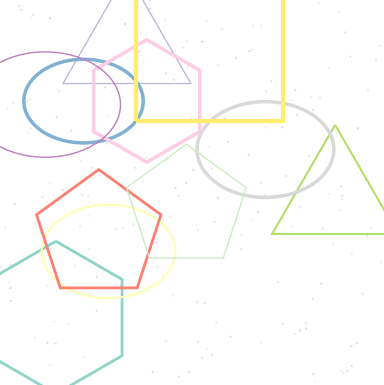[{"shape": "hexagon", "thickness": 2, "radius": 0.99, "center": [0.145, 0.175]}, {"shape": "oval", "thickness": 1.5, "radius": 0.87, "center": [0.282, 0.347]}, {"shape": "triangle", "thickness": 1, "radius": 0.96, "center": [0.33, 0.879]}, {"shape": "pentagon", "thickness": 2, "radius": 0.85, "center": [0.256, 0.39]}, {"shape": "oval", "thickness": 2.5, "radius": 0.78, "center": [0.217, 0.737]}, {"shape": "triangle", "thickness": 1.5, "radius": 0.94, "center": [0.87, 0.487]}, {"shape": "hexagon", "thickness": 2.5, "radius": 0.8, "center": [0.381, 0.738]}, {"shape": "oval", "thickness": 2.5, "radius": 0.89, "center": [0.689, 0.612]}, {"shape": "oval", "thickness": 1, "radius": 0.98, "center": [0.118, 0.728]}, {"shape": "pentagon", "thickness": 1, "radius": 0.82, "center": [0.484, 0.462]}, {"shape": "square", "thickness": 3, "radius": 0.95, "center": [0.544, 0.876]}]